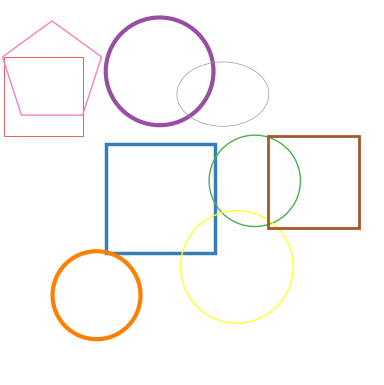[{"shape": "square", "thickness": 0.5, "radius": 0.51, "center": [0.112, 0.749]}, {"shape": "square", "thickness": 2.5, "radius": 0.71, "center": [0.417, 0.484]}, {"shape": "circle", "thickness": 1, "radius": 0.59, "center": [0.662, 0.53]}, {"shape": "circle", "thickness": 3, "radius": 0.7, "center": [0.415, 0.815]}, {"shape": "circle", "thickness": 3, "radius": 0.57, "center": [0.251, 0.233]}, {"shape": "circle", "thickness": 1, "radius": 0.73, "center": [0.615, 0.307]}, {"shape": "square", "thickness": 2, "radius": 0.59, "center": [0.815, 0.527]}, {"shape": "pentagon", "thickness": 1, "radius": 0.68, "center": [0.135, 0.81]}, {"shape": "oval", "thickness": 0.5, "radius": 0.6, "center": [0.579, 0.755]}]